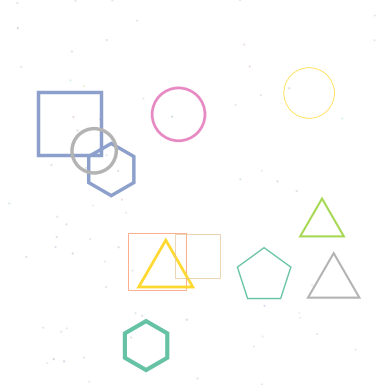[{"shape": "pentagon", "thickness": 1, "radius": 0.36, "center": [0.686, 0.284]}, {"shape": "hexagon", "thickness": 3, "radius": 0.32, "center": [0.379, 0.102]}, {"shape": "square", "thickness": 0.5, "radius": 0.37, "center": [0.408, 0.322]}, {"shape": "square", "thickness": 2.5, "radius": 0.41, "center": [0.181, 0.68]}, {"shape": "hexagon", "thickness": 2.5, "radius": 0.34, "center": [0.289, 0.56]}, {"shape": "circle", "thickness": 2, "radius": 0.34, "center": [0.464, 0.703]}, {"shape": "triangle", "thickness": 1.5, "radius": 0.33, "center": [0.836, 0.419]}, {"shape": "triangle", "thickness": 2, "radius": 0.41, "center": [0.431, 0.295]}, {"shape": "circle", "thickness": 0.5, "radius": 0.33, "center": [0.803, 0.758]}, {"shape": "square", "thickness": 0.5, "radius": 0.29, "center": [0.513, 0.335]}, {"shape": "triangle", "thickness": 1.5, "radius": 0.39, "center": [0.867, 0.265]}, {"shape": "circle", "thickness": 2.5, "radius": 0.29, "center": [0.245, 0.608]}]